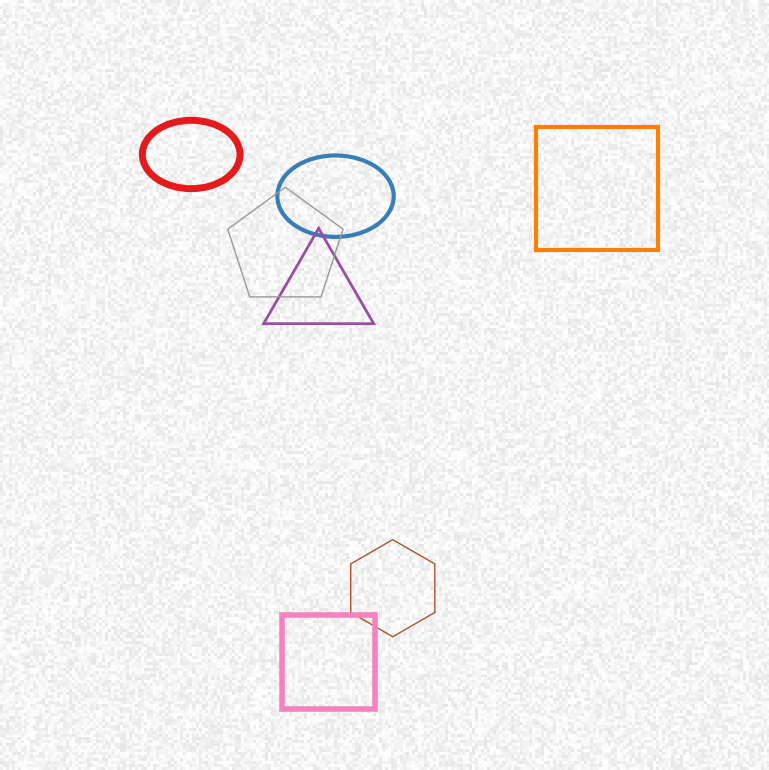[{"shape": "oval", "thickness": 2.5, "radius": 0.32, "center": [0.248, 0.799]}, {"shape": "oval", "thickness": 1.5, "radius": 0.38, "center": [0.436, 0.745]}, {"shape": "triangle", "thickness": 1, "radius": 0.41, "center": [0.414, 0.621]}, {"shape": "square", "thickness": 1.5, "radius": 0.4, "center": [0.775, 0.755]}, {"shape": "hexagon", "thickness": 0.5, "radius": 0.32, "center": [0.51, 0.236]}, {"shape": "square", "thickness": 2, "radius": 0.3, "center": [0.427, 0.14]}, {"shape": "pentagon", "thickness": 0.5, "radius": 0.39, "center": [0.371, 0.678]}]